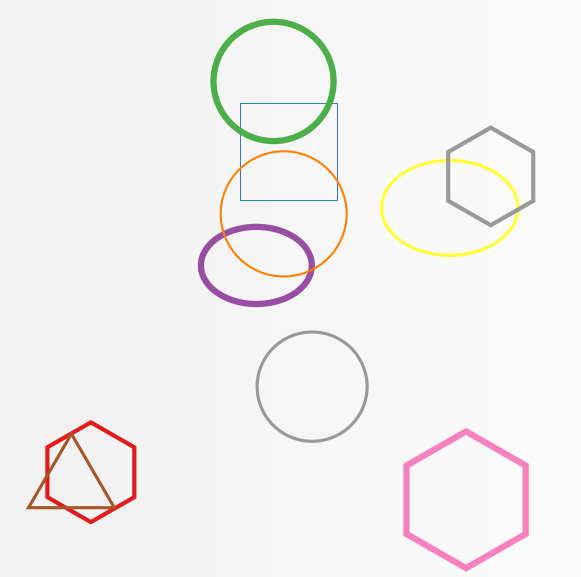[{"shape": "hexagon", "thickness": 2, "radius": 0.43, "center": [0.156, 0.181]}, {"shape": "square", "thickness": 0.5, "radius": 0.42, "center": [0.496, 0.737]}, {"shape": "circle", "thickness": 3, "radius": 0.52, "center": [0.471, 0.858]}, {"shape": "oval", "thickness": 3, "radius": 0.48, "center": [0.441, 0.54]}, {"shape": "circle", "thickness": 1, "radius": 0.54, "center": [0.488, 0.629]}, {"shape": "oval", "thickness": 1.5, "radius": 0.59, "center": [0.774, 0.639]}, {"shape": "triangle", "thickness": 1.5, "radius": 0.43, "center": [0.123, 0.163]}, {"shape": "hexagon", "thickness": 3, "radius": 0.59, "center": [0.802, 0.134]}, {"shape": "hexagon", "thickness": 2, "radius": 0.42, "center": [0.844, 0.694]}, {"shape": "circle", "thickness": 1.5, "radius": 0.47, "center": [0.537, 0.33]}]